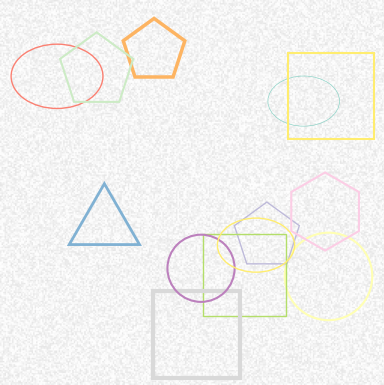[{"shape": "oval", "thickness": 0.5, "radius": 0.47, "center": [0.789, 0.737]}, {"shape": "circle", "thickness": 1.5, "radius": 0.57, "center": [0.853, 0.282]}, {"shape": "pentagon", "thickness": 1, "radius": 0.44, "center": [0.693, 0.386]}, {"shape": "oval", "thickness": 1, "radius": 0.6, "center": [0.148, 0.802]}, {"shape": "triangle", "thickness": 2, "radius": 0.53, "center": [0.271, 0.417]}, {"shape": "pentagon", "thickness": 2.5, "radius": 0.42, "center": [0.4, 0.868]}, {"shape": "square", "thickness": 1, "radius": 0.53, "center": [0.635, 0.285]}, {"shape": "hexagon", "thickness": 1.5, "radius": 0.51, "center": [0.844, 0.451]}, {"shape": "square", "thickness": 3, "radius": 0.56, "center": [0.511, 0.132]}, {"shape": "circle", "thickness": 1.5, "radius": 0.44, "center": [0.522, 0.303]}, {"shape": "pentagon", "thickness": 1.5, "radius": 0.5, "center": [0.251, 0.816]}, {"shape": "square", "thickness": 1.5, "radius": 0.56, "center": [0.859, 0.751]}, {"shape": "oval", "thickness": 1, "radius": 0.5, "center": [0.665, 0.363]}]